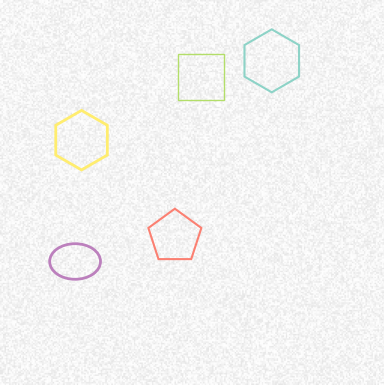[{"shape": "hexagon", "thickness": 1.5, "radius": 0.41, "center": [0.706, 0.842]}, {"shape": "pentagon", "thickness": 1.5, "radius": 0.36, "center": [0.454, 0.386]}, {"shape": "square", "thickness": 1, "radius": 0.3, "center": [0.521, 0.8]}, {"shape": "oval", "thickness": 2, "radius": 0.33, "center": [0.195, 0.321]}, {"shape": "hexagon", "thickness": 2, "radius": 0.39, "center": [0.212, 0.636]}]